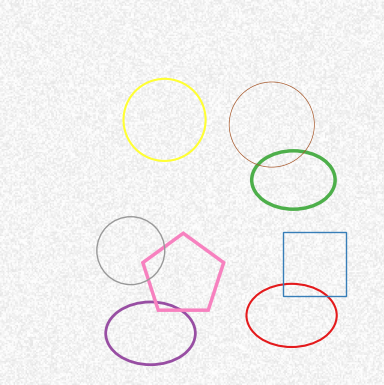[{"shape": "oval", "thickness": 1.5, "radius": 0.59, "center": [0.757, 0.181]}, {"shape": "square", "thickness": 1, "radius": 0.41, "center": [0.817, 0.314]}, {"shape": "oval", "thickness": 2.5, "radius": 0.54, "center": [0.762, 0.532]}, {"shape": "oval", "thickness": 2, "radius": 0.58, "center": [0.391, 0.134]}, {"shape": "circle", "thickness": 1.5, "radius": 0.53, "center": [0.427, 0.689]}, {"shape": "circle", "thickness": 0.5, "radius": 0.55, "center": [0.706, 0.676]}, {"shape": "pentagon", "thickness": 2.5, "radius": 0.55, "center": [0.476, 0.284]}, {"shape": "circle", "thickness": 1, "radius": 0.44, "center": [0.34, 0.349]}]